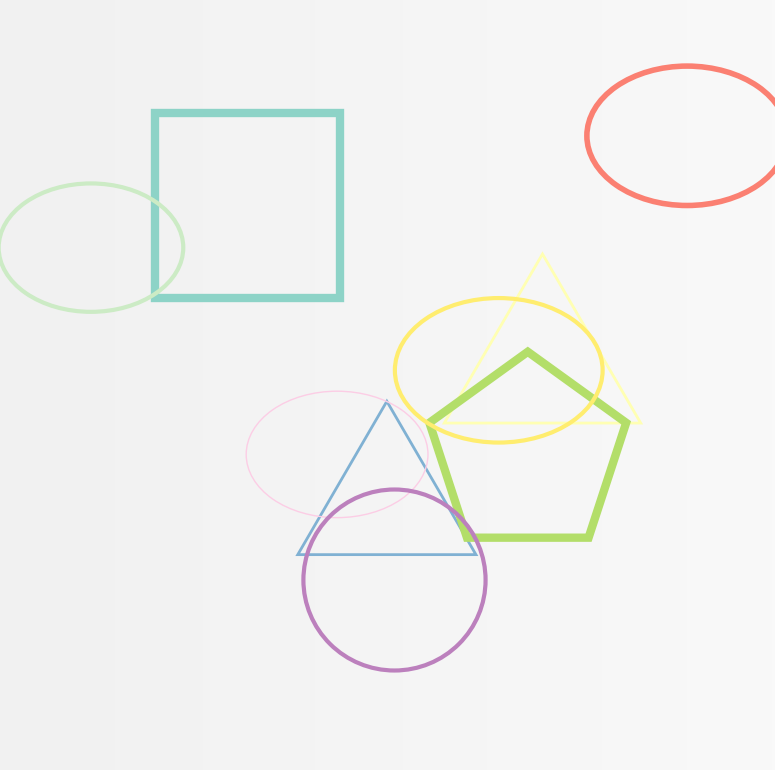[{"shape": "square", "thickness": 3, "radius": 0.6, "center": [0.319, 0.733]}, {"shape": "triangle", "thickness": 1, "radius": 0.73, "center": [0.7, 0.524]}, {"shape": "oval", "thickness": 2, "radius": 0.65, "center": [0.887, 0.824]}, {"shape": "triangle", "thickness": 1, "radius": 0.66, "center": [0.499, 0.346]}, {"shape": "pentagon", "thickness": 3, "radius": 0.67, "center": [0.681, 0.41]}, {"shape": "oval", "thickness": 0.5, "radius": 0.59, "center": [0.435, 0.41]}, {"shape": "circle", "thickness": 1.5, "radius": 0.59, "center": [0.509, 0.247]}, {"shape": "oval", "thickness": 1.5, "radius": 0.6, "center": [0.117, 0.678]}, {"shape": "oval", "thickness": 1.5, "radius": 0.67, "center": [0.644, 0.519]}]